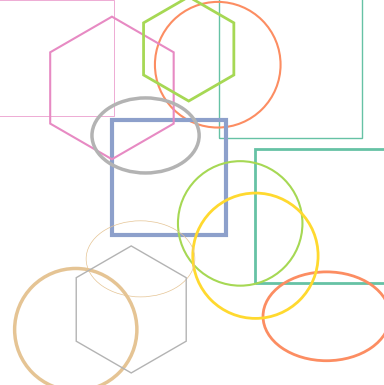[{"shape": "square", "thickness": 2, "radius": 0.87, "center": [0.836, 0.439]}, {"shape": "square", "thickness": 1, "radius": 0.93, "center": [0.754, 0.827]}, {"shape": "oval", "thickness": 2, "radius": 0.82, "center": [0.848, 0.178]}, {"shape": "circle", "thickness": 1.5, "radius": 0.82, "center": [0.566, 0.832]}, {"shape": "square", "thickness": 3, "radius": 0.75, "center": [0.439, 0.539]}, {"shape": "hexagon", "thickness": 1.5, "radius": 0.93, "center": [0.291, 0.772]}, {"shape": "square", "thickness": 0.5, "radius": 0.75, "center": [0.145, 0.849]}, {"shape": "circle", "thickness": 1.5, "radius": 0.81, "center": [0.624, 0.42]}, {"shape": "hexagon", "thickness": 2, "radius": 0.68, "center": [0.49, 0.873]}, {"shape": "circle", "thickness": 2, "radius": 0.81, "center": [0.663, 0.336]}, {"shape": "circle", "thickness": 2.5, "radius": 0.79, "center": [0.197, 0.144]}, {"shape": "oval", "thickness": 0.5, "radius": 0.71, "center": [0.365, 0.328]}, {"shape": "hexagon", "thickness": 1, "radius": 0.82, "center": [0.341, 0.196]}, {"shape": "oval", "thickness": 2.5, "radius": 0.7, "center": [0.378, 0.648]}]